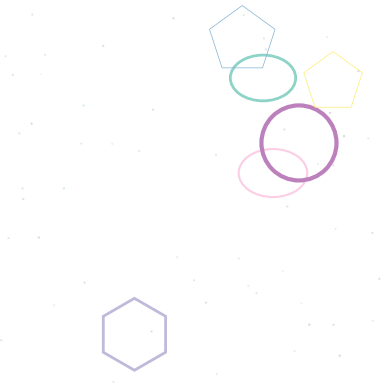[{"shape": "oval", "thickness": 2, "radius": 0.42, "center": [0.683, 0.797]}, {"shape": "hexagon", "thickness": 2, "radius": 0.47, "center": [0.349, 0.132]}, {"shape": "pentagon", "thickness": 0.5, "radius": 0.45, "center": [0.629, 0.896]}, {"shape": "oval", "thickness": 1.5, "radius": 0.45, "center": [0.709, 0.551]}, {"shape": "circle", "thickness": 3, "radius": 0.49, "center": [0.777, 0.629]}, {"shape": "pentagon", "thickness": 0.5, "radius": 0.4, "center": [0.865, 0.786]}]